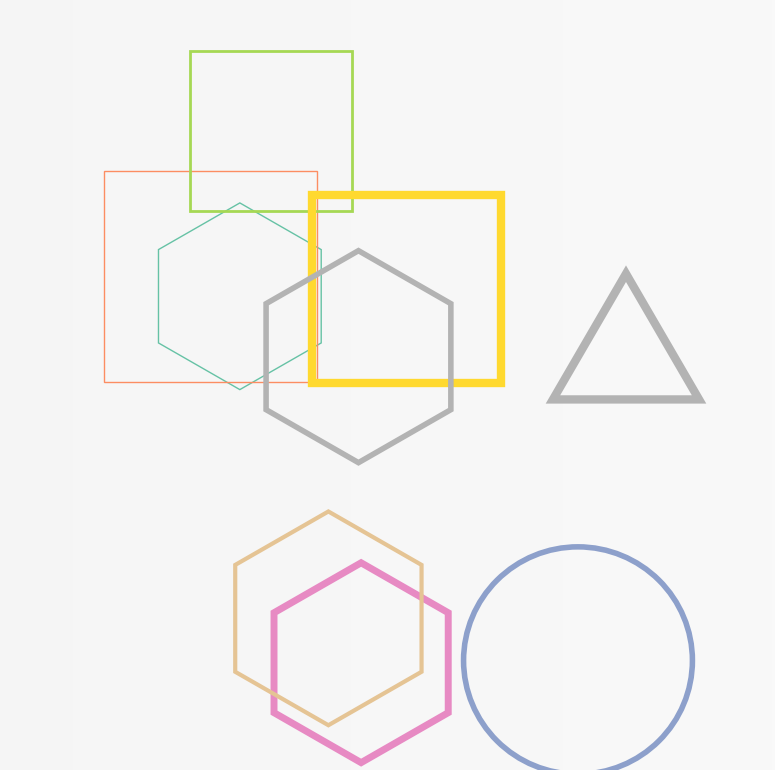[{"shape": "hexagon", "thickness": 0.5, "radius": 0.61, "center": [0.309, 0.615]}, {"shape": "square", "thickness": 0.5, "radius": 0.69, "center": [0.271, 0.641]}, {"shape": "circle", "thickness": 2, "radius": 0.74, "center": [0.746, 0.142]}, {"shape": "hexagon", "thickness": 2.5, "radius": 0.65, "center": [0.466, 0.139]}, {"shape": "square", "thickness": 1, "radius": 0.52, "center": [0.35, 0.83]}, {"shape": "square", "thickness": 3, "radius": 0.61, "center": [0.524, 0.625]}, {"shape": "hexagon", "thickness": 1.5, "radius": 0.69, "center": [0.424, 0.197]}, {"shape": "hexagon", "thickness": 2, "radius": 0.69, "center": [0.463, 0.537]}, {"shape": "triangle", "thickness": 3, "radius": 0.54, "center": [0.808, 0.536]}]